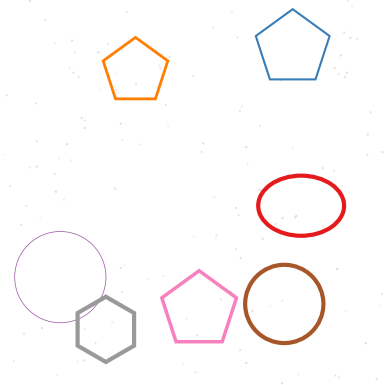[{"shape": "oval", "thickness": 3, "radius": 0.56, "center": [0.782, 0.466]}, {"shape": "pentagon", "thickness": 1.5, "radius": 0.5, "center": [0.76, 0.875]}, {"shape": "circle", "thickness": 0.5, "radius": 0.59, "center": [0.157, 0.28]}, {"shape": "pentagon", "thickness": 2, "radius": 0.44, "center": [0.352, 0.815]}, {"shape": "circle", "thickness": 3, "radius": 0.51, "center": [0.738, 0.211]}, {"shape": "pentagon", "thickness": 2.5, "radius": 0.51, "center": [0.517, 0.195]}, {"shape": "hexagon", "thickness": 3, "radius": 0.42, "center": [0.275, 0.145]}]